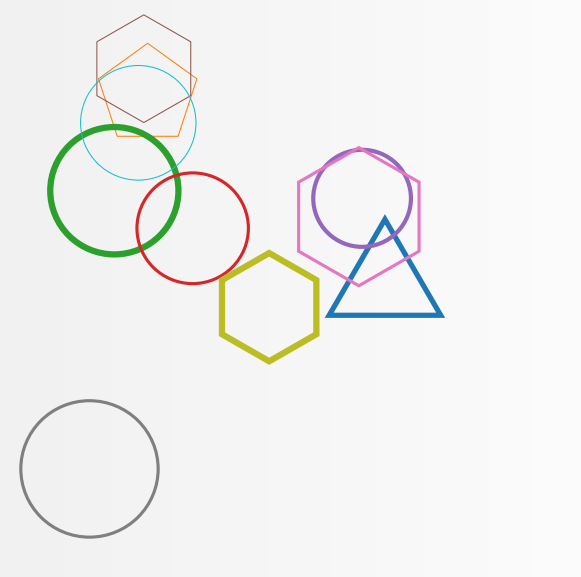[{"shape": "triangle", "thickness": 2.5, "radius": 0.55, "center": [0.662, 0.509]}, {"shape": "pentagon", "thickness": 0.5, "radius": 0.45, "center": [0.254, 0.835]}, {"shape": "circle", "thickness": 3, "radius": 0.55, "center": [0.197, 0.669]}, {"shape": "circle", "thickness": 1.5, "radius": 0.48, "center": [0.331, 0.604]}, {"shape": "circle", "thickness": 2, "radius": 0.42, "center": [0.623, 0.656]}, {"shape": "hexagon", "thickness": 0.5, "radius": 0.47, "center": [0.247, 0.88]}, {"shape": "hexagon", "thickness": 1.5, "radius": 0.6, "center": [0.617, 0.624]}, {"shape": "circle", "thickness": 1.5, "radius": 0.59, "center": [0.154, 0.187]}, {"shape": "hexagon", "thickness": 3, "radius": 0.47, "center": [0.463, 0.467]}, {"shape": "circle", "thickness": 0.5, "radius": 0.5, "center": [0.238, 0.786]}]